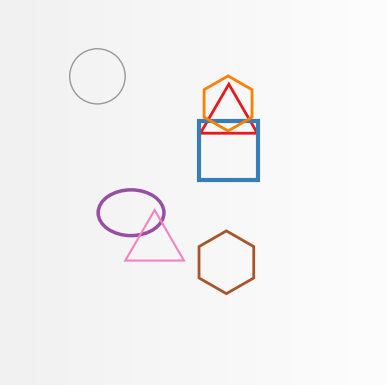[{"shape": "triangle", "thickness": 2, "radius": 0.42, "center": [0.591, 0.696]}, {"shape": "square", "thickness": 3, "radius": 0.38, "center": [0.59, 0.609]}, {"shape": "oval", "thickness": 2.5, "radius": 0.42, "center": [0.338, 0.447]}, {"shape": "hexagon", "thickness": 2, "radius": 0.36, "center": [0.589, 0.731]}, {"shape": "hexagon", "thickness": 2, "radius": 0.41, "center": [0.584, 0.319]}, {"shape": "triangle", "thickness": 1.5, "radius": 0.44, "center": [0.399, 0.367]}, {"shape": "circle", "thickness": 1, "radius": 0.36, "center": [0.251, 0.802]}]